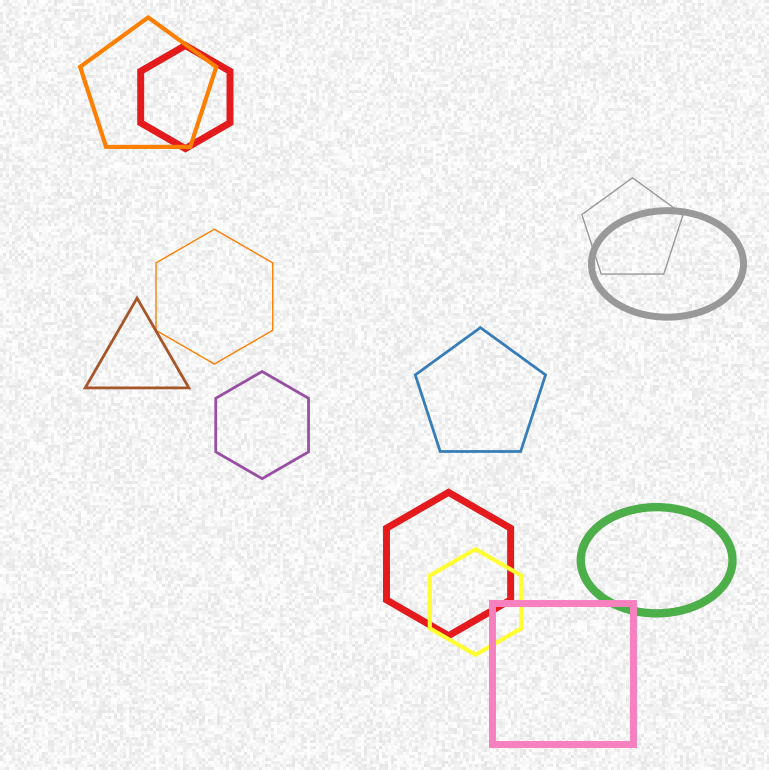[{"shape": "hexagon", "thickness": 2.5, "radius": 0.47, "center": [0.583, 0.267]}, {"shape": "hexagon", "thickness": 2.5, "radius": 0.33, "center": [0.241, 0.874]}, {"shape": "pentagon", "thickness": 1, "radius": 0.44, "center": [0.624, 0.486]}, {"shape": "oval", "thickness": 3, "radius": 0.49, "center": [0.853, 0.272]}, {"shape": "hexagon", "thickness": 1, "radius": 0.35, "center": [0.34, 0.448]}, {"shape": "pentagon", "thickness": 1.5, "radius": 0.46, "center": [0.192, 0.884]}, {"shape": "hexagon", "thickness": 0.5, "radius": 0.44, "center": [0.278, 0.615]}, {"shape": "hexagon", "thickness": 1.5, "radius": 0.34, "center": [0.618, 0.218]}, {"shape": "triangle", "thickness": 1, "radius": 0.39, "center": [0.178, 0.535]}, {"shape": "square", "thickness": 2.5, "radius": 0.46, "center": [0.731, 0.125]}, {"shape": "pentagon", "thickness": 0.5, "radius": 0.35, "center": [0.821, 0.7]}, {"shape": "oval", "thickness": 2.5, "radius": 0.49, "center": [0.867, 0.657]}]